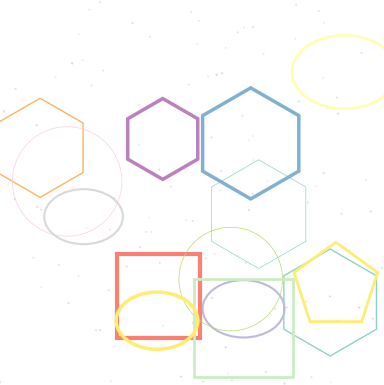[{"shape": "hexagon", "thickness": 0.5, "radius": 0.71, "center": [0.672, 0.444]}, {"shape": "hexagon", "thickness": 1, "radius": 0.69, "center": [0.858, 0.214]}, {"shape": "oval", "thickness": 2, "radius": 0.68, "center": [0.895, 0.813]}, {"shape": "oval", "thickness": 1.5, "radius": 0.53, "center": [0.633, 0.198]}, {"shape": "square", "thickness": 3, "radius": 0.54, "center": [0.412, 0.231]}, {"shape": "hexagon", "thickness": 2.5, "radius": 0.72, "center": [0.651, 0.628]}, {"shape": "hexagon", "thickness": 1, "radius": 0.64, "center": [0.104, 0.616]}, {"shape": "circle", "thickness": 0.5, "radius": 0.67, "center": [0.599, 0.275]}, {"shape": "circle", "thickness": 0.5, "radius": 0.71, "center": [0.174, 0.529]}, {"shape": "oval", "thickness": 1.5, "radius": 0.51, "center": [0.217, 0.437]}, {"shape": "hexagon", "thickness": 2.5, "radius": 0.52, "center": [0.423, 0.639]}, {"shape": "square", "thickness": 2, "radius": 0.64, "center": [0.632, 0.147]}, {"shape": "oval", "thickness": 2.5, "radius": 0.53, "center": [0.408, 0.167]}, {"shape": "pentagon", "thickness": 2, "radius": 0.57, "center": [0.872, 0.257]}]